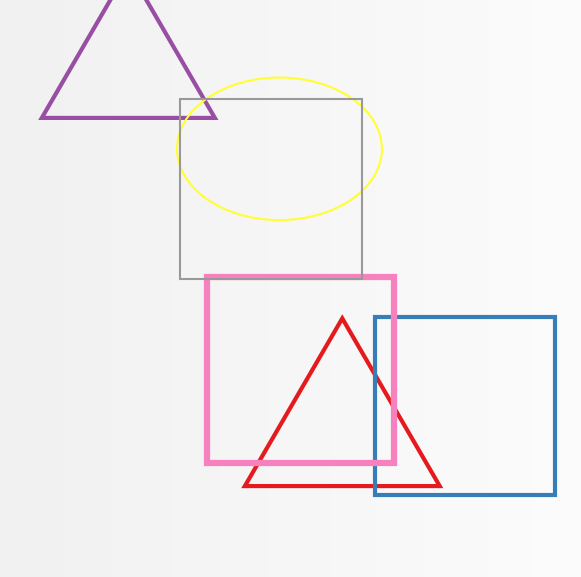[{"shape": "triangle", "thickness": 2, "radius": 0.97, "center": [0.589, 0.254]}, {"shape": "square", "thickness": 2, "radius": 0.77, "center": [0.8, 0.296]}, {"shape": "triangle", "thickness": 2, "radius": 0.86, "center": [0.221, 0.881]}, {"shape": "oval", "thickness": 1, "radius": 0.88, "center": [0.481, 0.741]}, {"shape": "square", "thickness": 3, "radius": 0.81, "center": [0.517, 0.358]}, {"shape": "square", "thickness": 1, "radius": 0.78, "center": [0.467, 0.672]}]